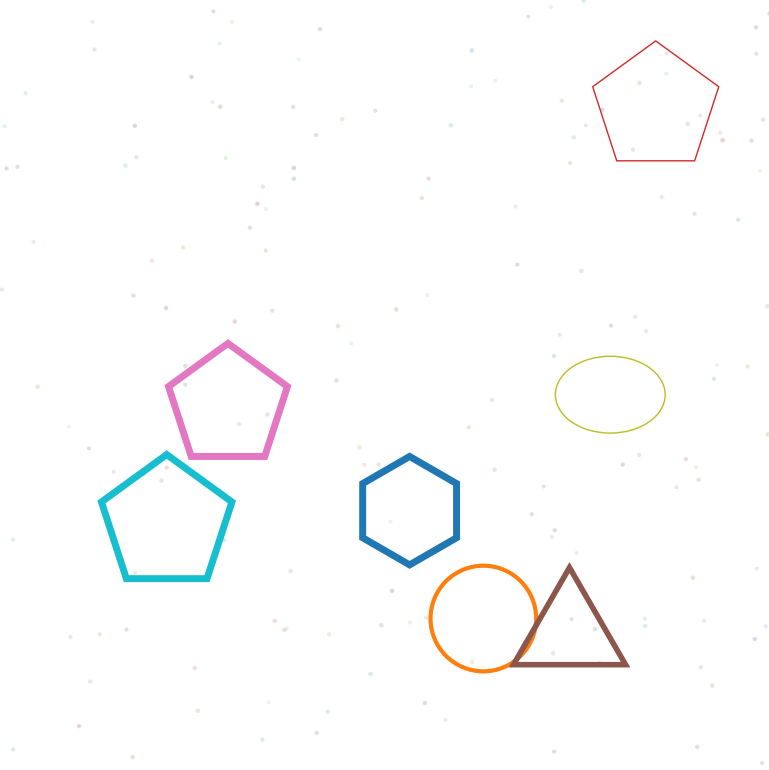[{"shape": "hexagon", "thickness": 2.5, "radius": 0.35, "center": [0.532, 0.337]}, {"shape": "circle", "thickness": 1.5, "radius": 0.34, "center": [0.628, 0.197]}, {"shape": "pentagon", "thickness": 0.5, "radius": 0.43, "center": [0.852, 0.861]}, {"shape": "triangle", "thickness": 2, "radius": 0.42, "center": [0.74, 0.179]}, {"shape": "pentagon", "thickness": 2.5, "radius": 0.41, "center": [0.296, 0.473]}, {"shape": "oval", "thickness": 0.5, "radius": 0.36, "center": [0.793, 0.487]}, {"shape": "pentagon", "thickness": 2.5, "radius": 0.45, "center": [0.216, 0.321]}]